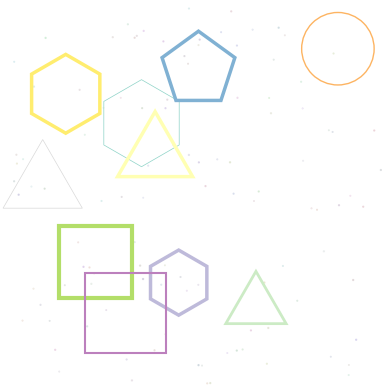[{"shape": "hexagon", "thickness": 0.5, "radius": 0.57, "center": [0.368, 0.68]}, {"shape": "triangle", "thickness": 2.5, "radius": 0.56, "center": [0.403, 0.598]}, {"shape": "hexagon", "thickness": 2.5, "radius": 0.42, "center": [0.464, 0.266]}, {"shape": "pentagon", "thickness": 2.5, "radius": 0.5, "center": [0.515, 0.82]}, {"shape": "circle", "thickness": 1, "radius": 0.47, "center": [0.878, 0.873]}, {"shape": "square", "thickness": 3, "radius": 0.47, "center": [0.249, 0.32]}, {"shape": "triangle", "thickness": 0.5, "radius": 0.59, "center": [0.111, 0.519]}, {"shape": "square", "thickness": 1.5, "radius": 0.52, "center": [0.326, 0.186]}, {"shape": "triangle", "thickness": 2, "radius": 0.45, "center": [0.665, 0.205]}, {"shape": "hexagon", "thickness": 2.5, "radius": 0.51, "center": [0.171, 0.756]}]